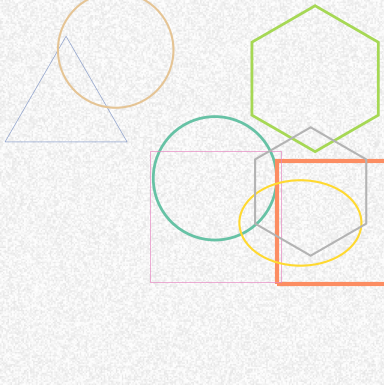[{"shape": "circle", "thickness": 2, "radius": 0.8, "center": [0.558, 0.537]}, {"shape": "square", "thickness": 3, "radius": 0.8, "center": [0.88, 0.422]}, {"shape": "triangle", "thickness": 0.5, "radius": 0.91, "center": [0.172, 0.723]}, {"shape": "square", "thickness": 0.5, "radius": 0.85, "center": [0.559, 0.437]}, {"shape": "hexagon", "thickness": 2, "radius": 0.95, "center": [0.818, 0.796]}, {"shape": "oval", "thickness": 1.5, "radius": 0.79, "center": [0.78, 0.421]}, {"shape": "circle", "thickness": 1.5, "radius": 0.75, "center": [0.3, 0.87]}, {"shape": "hexagon", "thickness": 1.5, "radius": 0.83, "center": [0.807, 0.503]}]